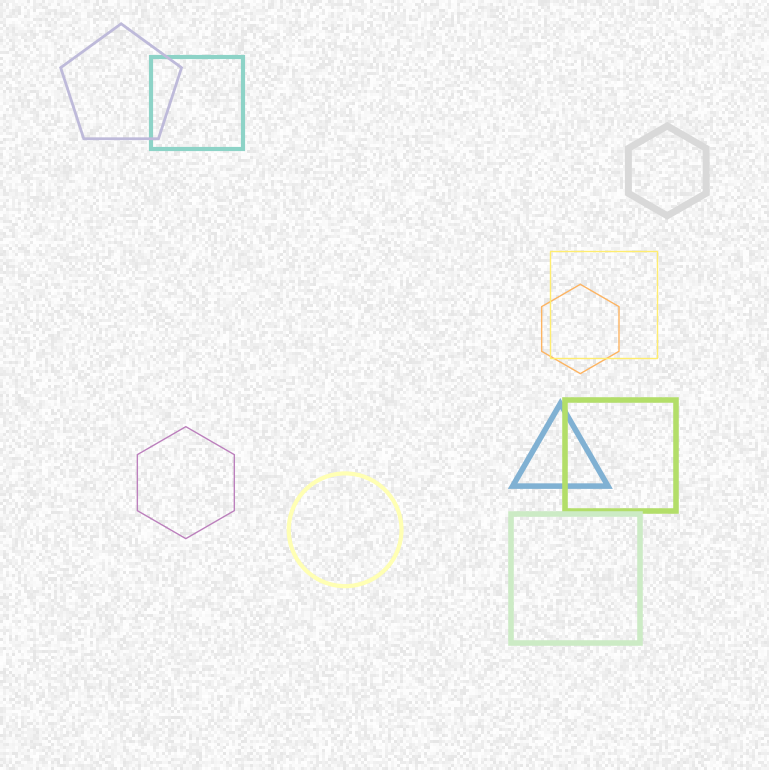[{"shape": "square", "thickness": 1.5, "radius": 0.3, "center": [0.256, 0.866]}, {"shape": "circle", "thickness": 1.5, "radius": 0.37, "center": [0.448, 0.312]}, {"shape": "pentagon", "thickness": 1, "radius": 0.41, "center": [0.157, 0.887]}, {"shape": "triangle", "thickness": 2, "radius": 0.36, "center": [0.728, 0.404]}, {"shape": "hexagon", "thickness": 0.5, "radius": 0.29, "center": [0.754, 0.573]}, {"shape": "square", "thickness": 2, "radius": 0.36, "center": [0.806, 0.409]}, {"shape": "hexagon", "thickness": 2.5, "radius": 0.29, "center": [0.867, 0.778]}, {"shape": "hexagon", "thickness": 0.5, "radius": 0.36, "center": [0.241, 0.373]}, {"shape": "square", "thickness": 2, "radius": 0.42, "center": [0.747, 0.249]}, {"shape": "square", "thickness": 0.5, "radius": 0.35, "center": [0.784, 0.604]}]